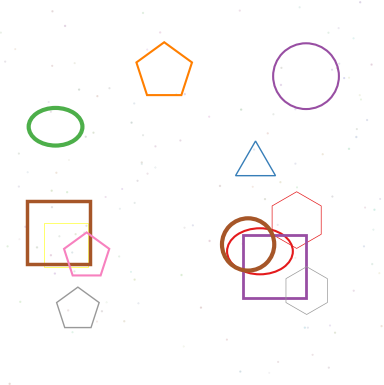[{"shape": "hexagon", "thickness": 0.5, "radius": 0.37, "center": [0.771, 0.428]}, {"shape": "oval", "thickness": 1.5, "radius": 0.43, "center": [0.675, 0.347]}, {"shape": "triangle", "thickness": 1, "radius": 0.3, "center": [0.664, 0.574]}, {"shape": "oval", "thickness": 3, "radius": 0.35, "center": [0.144, 0.671]}, {"shape": "circle", "thickness": 1.5, "radius": 0.43, "center": [0.795, 0.802]}, {"shape": "square", "thickness": 2, "radius": 0.4, "center": [0.713, 0.308]}, {"shape": "pentagon", "thickness": 1.5, "radius": 0.38, "center": [0.427, 0.814]}, {"shape": "square", "thickness": 0.5, "radius": 0.29, "center": [0.171, 0.364]}, {"shape": "square", "thickness": 2.5, "radius": 0.41, "center": [0.151, 0.396]}, {"shape": "circle", "thickness": 3, "radius": 0.34, "center": [0.644, 0.365]}, {"shape": "pentagon", "thickness": 1.5, "radius": 0.31, "center": [0.225, 0.335]}, {"shape": "hexagon", "thickness": 0.5, "radius": 0.31, "center": [0.797, 0.245]}, {"shape": "pentagon", "thickness": 1, "radius": 0.29, "center": [0.202, 0.196]}]